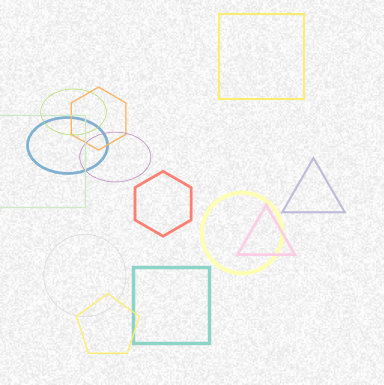[{"shape": "square", "thickness": 2.5, "radius": 0.49, "center": [0.444, 0.208]}, {"shape": "circle", "thickness": 3, "radius": 0.52, "center": [0.629, 0.395]}, {"shape": "triangle", "thickness": 1.5, "radius": 0.47, "center": [0.814, 0.496]}, {"shape": "hexagon", "thickness": 2, "radius": 0.42, "center": [0.424, 0.471]}, {"shape": "oval", "thickness": 2, "radius": 0.52, "center": [0.175, 0.622]}, {"shape": "hexagon", "thickness": 1, "radius": 0.41, "center": [0.256, 0.692]}, {"shape": "oval", "thickness": 0.5, "radius": 0.43, "center": [0.191, 0.709]}, {"shape": "triangle", "thickness": 2, "radius": 0.43, "center": [0.692, 0.382]}, {"shape": "circle", "thickness": 0.5, "radius": 0.53, "center": [0.22, 0.284]}, {"shape": "oval", "thickness": 0.5, "radius": 0.46, "center": [0.299, 0.592]}, {"shape": "square", "thickness": 1, "radius": 0.6, "center": [0.102, 0.582]}, {"shape": "pentagon", "thickness": 1, "radius": 0.43, "center": [0.28, 0.152]}, {"shape": "square", "thickness": 1.5, "radius": 0.55, "center": [0.679, 0.853]}]